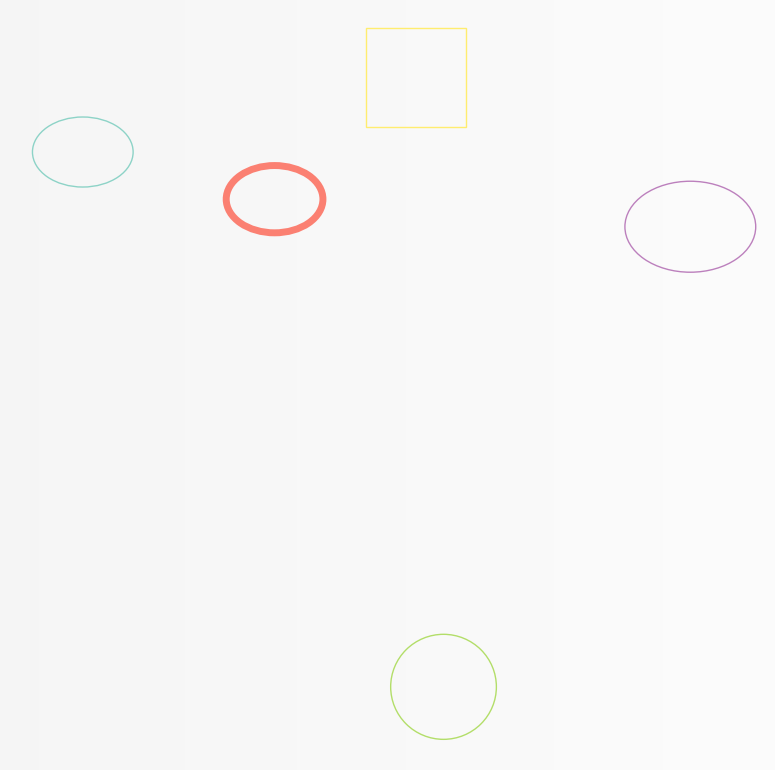[{"shape": "oval", "thickness": 0.5, "radius": 0.32, "center": [0.107, 0.803]}, {"shape": "oval", "thickness": 2.5, "radius": 0.31, "center": [0.354, 0.741]}, {"shape": "circle", "thickness": 0.5, "radius": 0.34, "center": [0.572, 0.108]}, {"shape": "oval", "thickness": 0.5, "radius": 0.42, "center": [0.891, 0.706]}, {"shape": "square", "thickness": 0.5, "radius": 0.32, "center": [0.537, 0.899]}]